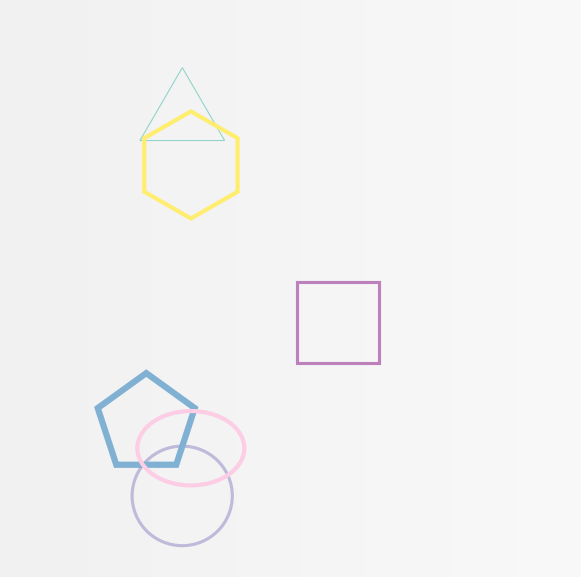[{"shape": "triangle", "thickness": 0.5, "radius": 0.42, "center": [0.314, 0.798]}, {"shape": "circle", "thickness": 1.5, "radius": 0.43, "center": [0.313, 0.14]}, {"shape": "pentagon", "thickness": 3, "radius": 0.44, "center": [0.252, 0.265]}, {"shape": "oval", "thickness": 2, "radius": 0.46, "center": [0.328, 0.223]}, {"shape": "square", "thickness": 1.5, "radius": 0.35, "center": [0.582, 0.441]}, {"shape": "hexagon", "thickness": 2, "radius": 0.46, "center": [0.328, 0.713]}]